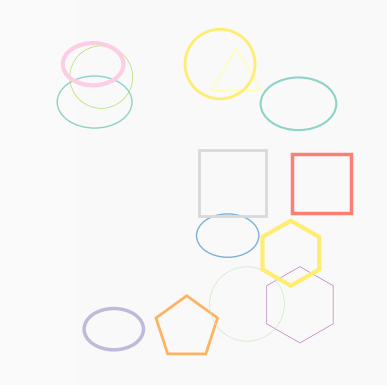[{"shape": "oval", "thickness": 1, "radius": 0.48, "center": [0.244, 0.735]}, {"shape": "oval", "thickness": 1.5, "radius": 0.49, "center": [0.77, 0.73]}, {"shape": "triangle", "thickness": 1, "radius": 0.37, "center": [0.61, 0.802]}, {"shape": "oval", "thickness": 2.5, "radius": 0.38, "center": [0.294, 0.145]}, {"shape": "square", "thickness": 2.5, "radius": 0.38, "center": [0.83, 0.523]}, {"shape": "oval", "thickness": 1, "radius": 0.4, "center": [0.588, 0.388]}, {"shape": "pentagon", "thickness": 2, "radius": 0.42, "center": [0.482, 0.148]}, {"shape": "circle", "thickness": 0.5, "radius": 0.41, "center": [0.261, 0.8]}, {"shape": "oval", "thickness": 3, "radius": 0.39, "center": [0.24, 0.833]}, {"shape": "square", "thickness": 2, "radius": 0.43, "center": [0.6, 0.524]}, {"shape": "hexagon", "thickness": 0.5, "radius": 0.5, "center": [0.774, 0.208]}, {"shape": "circle", "thickness": 0.5, "radius": 0.48, "center": [0.638, 0.21]}, {"shape": "hexagon", "thickness": 3, "radius": 0.42, "center": [0.751, 0.342]}, {"shape": "circle", "thickness": 2, "radius": 0.45, "center": [0.568, 0.834]}]